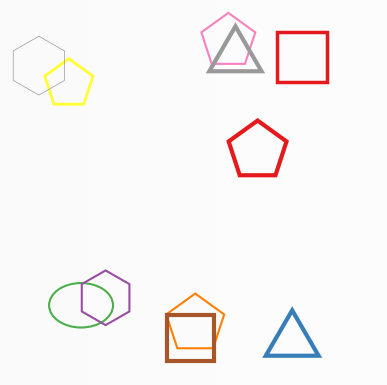[{"shape": "square", "thickness": 2.5, "radius": 0.32, "center": [0.78, 0.852]}, {"shape": "pentagon", "thickness": 3, "radius": 0.39, "center": [0.665, 0.608]}, {"shape": "triangle", "thickness": 3, "radius": 0.39, "center": [0.754, 0.115]}, {"shape": "oval", "thickness": 1.5, "radius": 0.41, "center": [0.209, 0.207]}, {"shape": "hexagon", "thickness": 1.5, "radius": 0.35, "center": [0.273, 0.227]}, {"shape": "pentagon", "thickness": 1.5, "radius": 0.39, "center": [0.504, 0.159]}, {"shape": "pentagon", "thickness": 2, "radius": 0.33, "center": [0.178, 0.782]}, {"shape": "square", "thickness": 3, "radius": 0.3, "center": [0.491, 0.122]}, {"shape": "pentagon", "thickness": 1.5, "radius": 0.37, "center": [0.589, 0.893]}, {"shape": "hexagon", "thickness": 0.5, "radius": 0.38, "center": [0.1, 0.829]}, {"shape": "triangle", "thickness": 3, "radius": 0.39, "center": [0.608, 0.854]}]